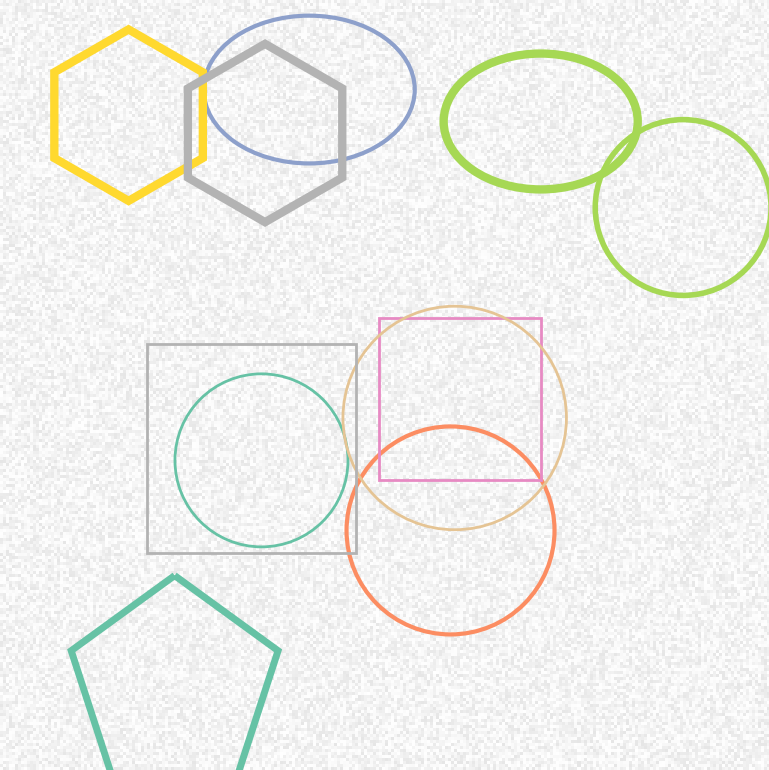[{"shape": "circle", "thickness": 1, "radius": 0.56, "center": [0.34, 0.402]}, {"shape": "pentagon", "thickness": 2.5, "radius": 0.71, "center": [0.227, 0.111]}, {"shape": "circle", "thickness": 1.5, "radius": 0.68, "center": [0.585, 0.311]}, {"shape": "oval", "thickness": 1.5, "radius": 0.69, "center": [0.402, 0.884]}, {"shape": "square", "thickness": 1, "radius": 0.52, "center": [0.597, 0.482]}, {"shape": "circle", "thickness": 2, "radius": 0.57, "center": [0.887, 0.73]}, {"shape": "oval", "thickness": 3, "radius": 0.63, "center": [0.702, 0.842]}, {"shape": "hexagon", "thickness": 3, "radius": 0.56, "center": [0.167, 0.85]}, {"shape": "circle", "thickness": 1, "radius": 0.73, "center": [0.591, 0.457]}, {"shape": "square", "thickness": 1, "radius": 0.68, "center": [0.326, 0.418]}, {"shape": "hexagon", "thickness": 3, "radius": 0.58, "center": [0.344, 0.827]}]